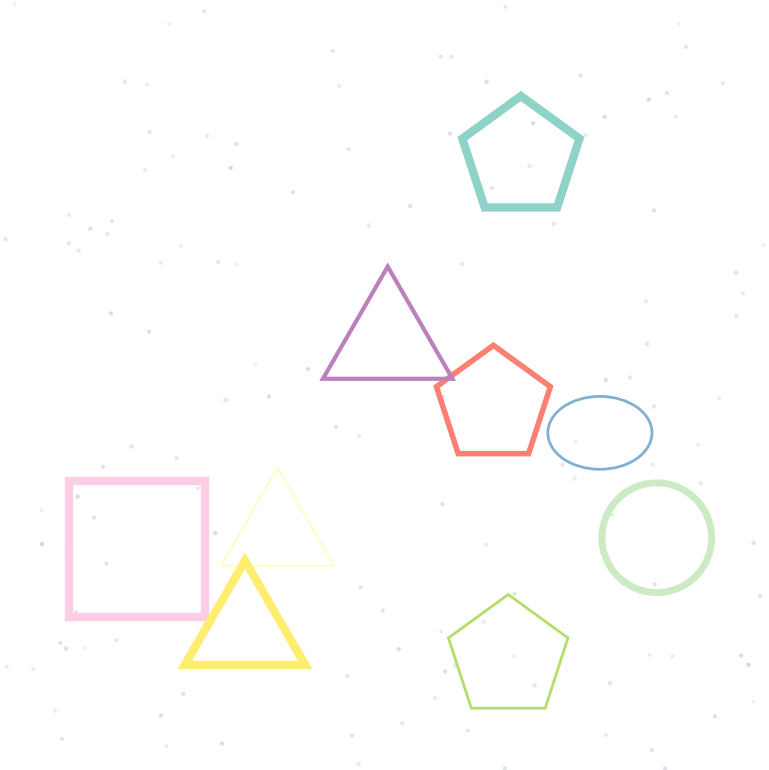[{"shape": "pentagon", "thickness": 3, "radius": 0.4, "center": [0.676, 0.795]}, {"shape": "triangle", "thickness": 0.5, "radius": 0.42, "center": [0.36, 0.307]}, {"shape": "pentagon", "thickness": 2, "radius": 0.39, "center": [0.641, 0.474]}, {"shape": "oval", "thickness": 1, "radius": 0.34, "center": [0.779, 0.438]}, {"shape": "pentagon", "thickness": 1, "radius": 0.41, "center": [0.66, 0.146]}, {"shape": "square", "thickness": 3, "radius": 0.44, "center": [0.178, 0.287]}, {"shape": "triangle", "thickness": 1.5, "radius": 0.49, "center": [0.504, 0.557]}, {"shape": "circle", "thickness": 2.5, "radius": 0.36, "center": [0.853, 0.302]}, {"shape": "triangle", "thickness": 3, "radius": 0.45, "center": [0.318, 0.182]}]